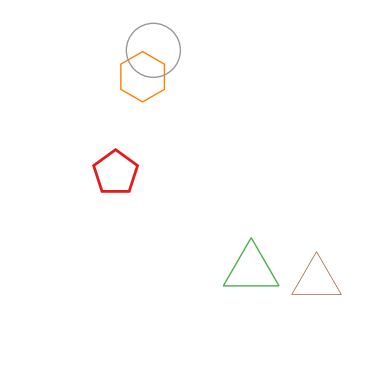[{"shape": "pentagon", "thickness": 2, "radius": 0.3, "center": [0.3, 0.551]}, {"shape": "triangle", "thickness": 1, "radius": 0.42, "center": [0.652, 0.299]}, {"shape": "hexagon", "thickness": 1, "radius": 0.33, "center": [0.37, 0.801]}, {"shape": "triangle", "thickness": 0.5, "radius": 0.37, "center": [0.822, 0.272]}, {"shape": "circle", "thickness": 1, "radius": 0.35, "center": [0.398, 0.869]}]